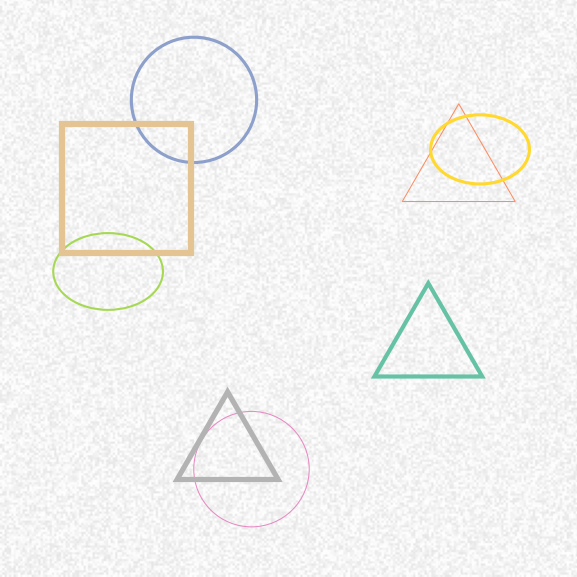[{"shape": "triangle", "thickness": 2, "radius": 0.54, "center": [0.742, 0.401]}, {"shape": "triangle", "thickness": 0.5, "radius": 0.56, "center": [0.794, 0.707]}, {"shape": "circle", "thickness": 1.5, "radius": 0.54, "center": [0.336, 0.826]}, {"shape": "circle", "thickness": 0.5, "radius": 0.5, "center": [0.435, 0.187]}, {"shape": "oval", "thickness": 1, "radius": 0.47, "center": [0.187, 0.529]}, {"shape": "oval", "thickness": 1.5, "radius": 0.43, "center": [0.831, 0.74]}, {"shape": "square", "thickness": 3, "radius": 0.56, "center": [0.219, 0.673]}, {"shape": "triangle", "thickness": 2.5, "radius": 0.51, "center": [0.394, 0.219]}]